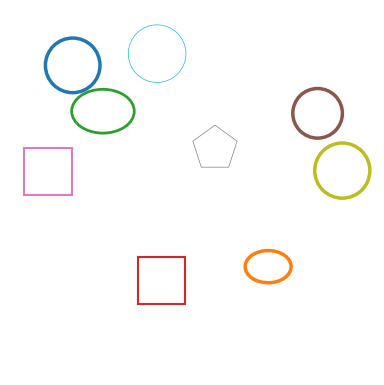[{"shape": "circle", "thickness": 2.5, "radius": 0.35, "center": [0.189, 0.83]}, {"shape": "oval", "thickness": 2.5, "radius": 0.3, "center": [0.696, 0.307]}, {"shape": "oval", "thickness": 2, "radius": 0.41, "center": [0.267, 0.711]}, {"shape": "square", "thickness": 1.5, "radius": 0.3, "center": [0.42, 0.271]}, {"shape": "circle", "thickness": 2.5, "radius": 0.32, "center": [0.825, 0.706]}, {"shape": "square", "thickness": 1.5, "radius": 0.31, "center": [0.125, 0.554]}, {"shape": "pentagon", "thickness": 0.5, "radius": 0.3, "center": [0.558, 0.615]}, {"shape": "circle", "thickness": 2.5, "radius": 0.36, "center": [0.889, 0.557]}, {"shape": "circle", "thickness": 0.5, "radius": 0.37, "center": [0.408, 0.861]}]